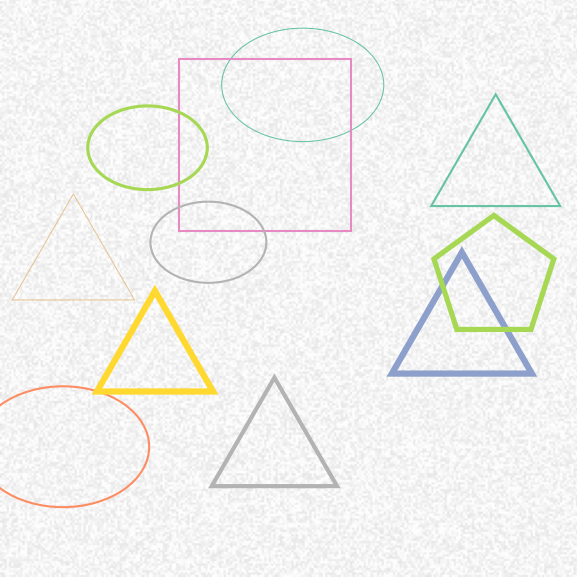[{"shape": "oval", "thickness": 0.5, "radius": 0.7, "center": [0.524, 0.852]}, {"shape": "triangle", "thickness": 1, "radius": 0.65, "center": [0.858, 0.707]}, {"shape": "oval", "thickness": 1, "radius": 0.75, "center": [0.109, 0.226]}, {"shape": "triangle", "thickness": 3, "radius": 0.7, "center": [0.8, 0.422]}, {"shape": "square", "thickness": 1, "radius": 0.74, "center": [0.458, 0.747]}, {"shape": "pentagon", "thickness": 2.5, "radius": 0.55, "center": [0.855, 0.517]}, {"shape": "oval", "thickness": 1.5, "radius": 0.52, "center": [0.255, 0.743]}, {"shape": "triangle", "thickness": 3, "radius": 0.58, "center": [0.268, 0.379]}, {"shape": "triangle", "thickness": 0.5, "radius": 0.61, "center": [0.127, 0.541]}, {"shape": "oval", "thickness": 1, "radius": 0.5, "center": [0.361, 0.58]}, {"shape": "triangle", "thickness": 2, "radius": 0.63, "center": [0.475, 0.22]}]